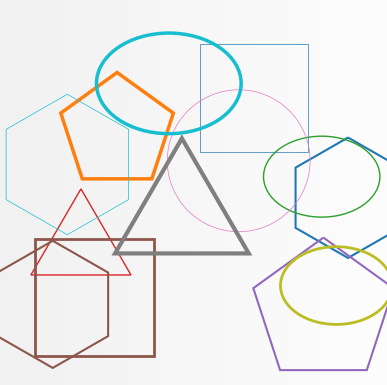[{"shape": "square", "thickness": 0.5, "radius": 0.7, "center": [0.655, 0.745]}, {"shape": "hexagon", "thickness": 1.5, "radius": 0.78, "center": [0.898, 0.486]}, {"shape": "pentagon", "thickness": 2.5, "radius": 0.76, "center": [0.302, 0.659]}, {"shape": "oval", "thickness": 1, "radius": 0.75, "center": [0.83, 0.541]}, {"shape": "triangle", "thickness": 1, "radius": 0.75, "center": [0.209, 0.36]}, {"shape": "pentagon", "thickness": 1.5, "radius": 0.95, "center": [0.835, 0.193]}, {"shape": "square", "thickness": 2, "radius": 0.76, "center": [0.244, 0.227]}, {"shape": "hexagon", "thickness": 1.5, "radius": 0.83, "center": [0.136, 0.209]}, {"shape": "circle", "thickness": 0.5, "radius": 0.92, "center": [0.616, 0.582]}, {"shape": "triangle", "thickness": 3, "radius": 1.0, "center": [0.469, 0.441]}, {"shape": "oval", "thickness": 2, "radius": 0.72, "center": [0.868, 0.258]}, {"shape": "oval", "thickness": 2.5, "radius": 0.93, "center": [0.436, 0.783]}, {"shape": "hexagon", "thickness": 0.5, "radius": 0.91, "center": [0.174, 0.573]}]